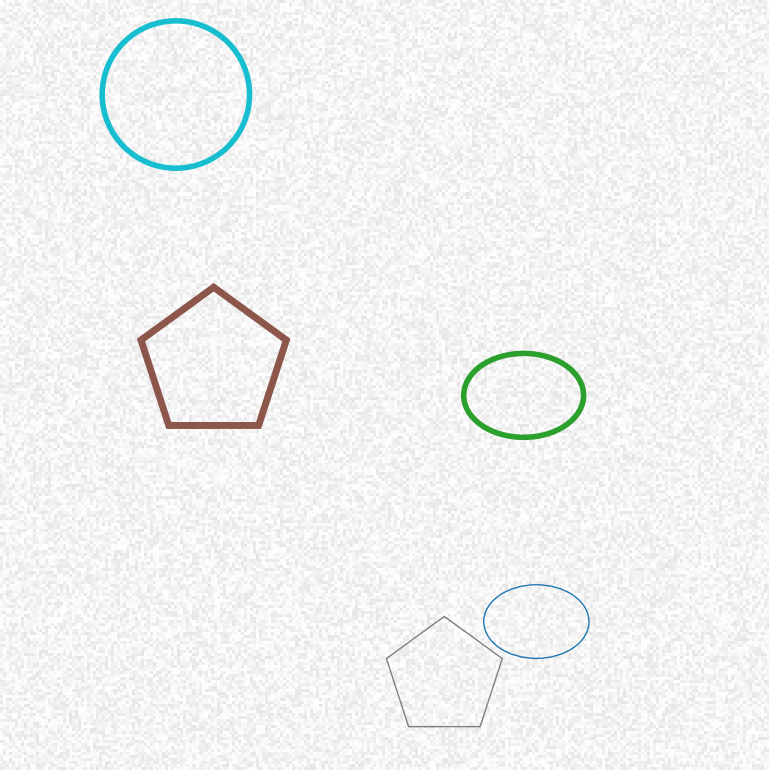[{"shape": "oval", "thickness": 0.5, "radius": 0.34, "center": [0.697, 0.193]}, {"shape": "oval", "thickness": 2, "radius": 0.39, "center": [0.68, 0.487]}, {"shape": "pentagon", "thickness": 2.5, "radius": 0.5, "center": [0.278, 0.528]}, {"shape": "pentagon", "thickness": 0.5, "radius": 0.4, "center": [0.577, 0.12]}, {"shape": "circle", "thickness": 2, "radius": 0.48, "center": [0.228, 0.877]}]